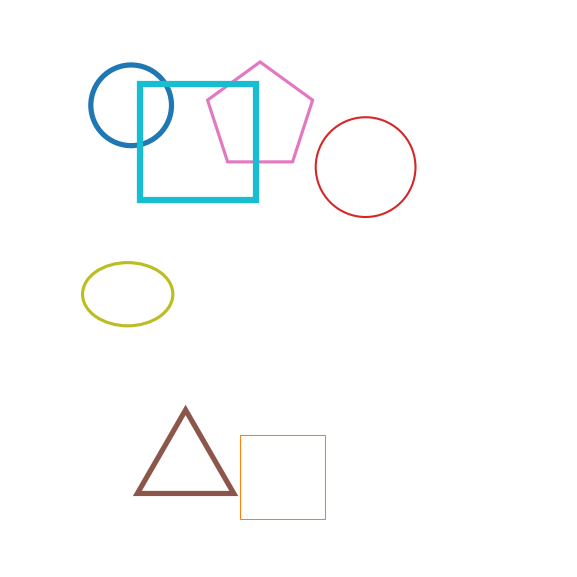[{"shape": "circle", "thickness": 2.5, "radius": 0.35, "center": [0.227, 0.817]}, {"shape": "square", "thickness": 0.5, "radius": 0.37, "center": [0.489, 0.173]}, {"shape": "circle", "thickness": 1, "radius": 0.43, "center": [0.633, 0.71]}, {"shape": "triangle", "thickness": 2.5, "radius": 0.48, "center": [0.321, 0.193]}, {"shape": "pentagon", "thickness": 1.5, "radius": 0.48, "center": [0.45, 0.796]}, {"shape": "oval", "thickness": 1.5, "radius": 0.39, "center": [0.221, 0.49]}, {"shape": "square", "thickness": 3, "radius": 0.5, "center": [0.343, 0.753]}]